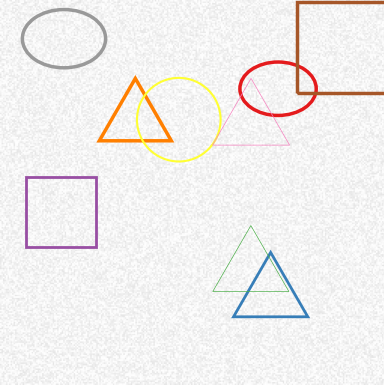[{"shape": "oval", "thickness": 2.5, "radius": 0.5, "center": [0.722, 0.77]}, {"shape": "triangle", "thickness": 2, "radius": 0.56, "center": [0.703, 0.233]}, {"shape": "triangle", "thickness": 0.5, "radius": 0.57, "center": [0.652, 0.3]}, {"shape": "square", "thickness": 2, "radius": 0.46, "center": [0.158, 0.449]}, {"shape": "triangle", "thickness": 2.5, "radius": 0.54, "center": [0.352, 0.688]}, {"shape": "circle", "thickness": 1.5, "radius": 0.54, "center": [0.464, 0.689]}, {"shape": "square", "thickness": 2.5, "radius": 0.59, "center": [0.888, 0.877]}, {"shape": "triangle", "thickness": 0.5, "radius": 0.58, "center": [0.652, 0.681]}, {"shape": "oval", "thickness": 2.5, "radius": 0.54, "center": [0.166, 0.9]}]